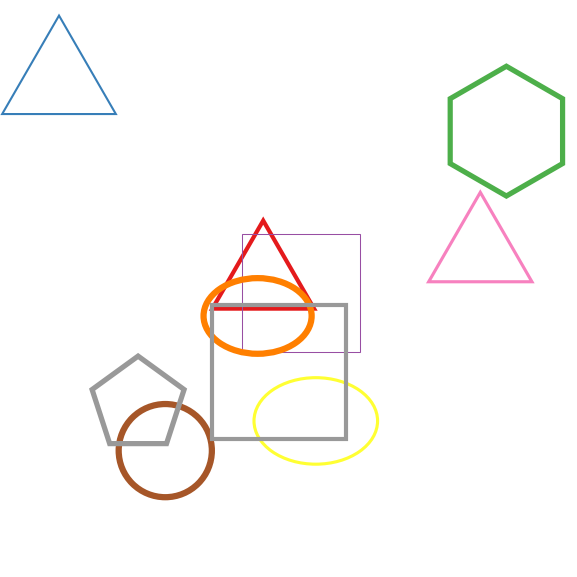[{"shape": "triangle", "thickness": 2, "radius": 0.51, "center": [0.456, 0.516]}, {"shape": "triangle", "thickness": 1, "radius": 0.57, "center": [0.102, 0.858]}, {"shape": "hexagon", "thickness": 2.5, "radius": 0.56, "center": [0.877, 0.772]}, {"shape": "square", "thickness": 0.5, "radius": 0.51, "center": [0.521, 0.492]}, {"shape": "oval", "thickness": 3, "radius": 0.47, "center": [0.446, 0.452]}, {"shape": "oval", "thickness": 1.5, "radius": 0.53, "center": [0.547, 0.27]}, {"shape": "circle", "thickness": 3, "radius": 0.4, "center": [0.286, 0.219]}, {"shape": "triangle", "thickness": 1.5, "radius": 0.52, "center": [0.832, 0.563]}, {"shape": "pentagon", "thickness": 2.5, "radius": 0.42, "center": [0.239, 0.299]}, {"shape": "square", "thickness": 2, "radius": 0.58, "center": [0.483, 0.355]}]